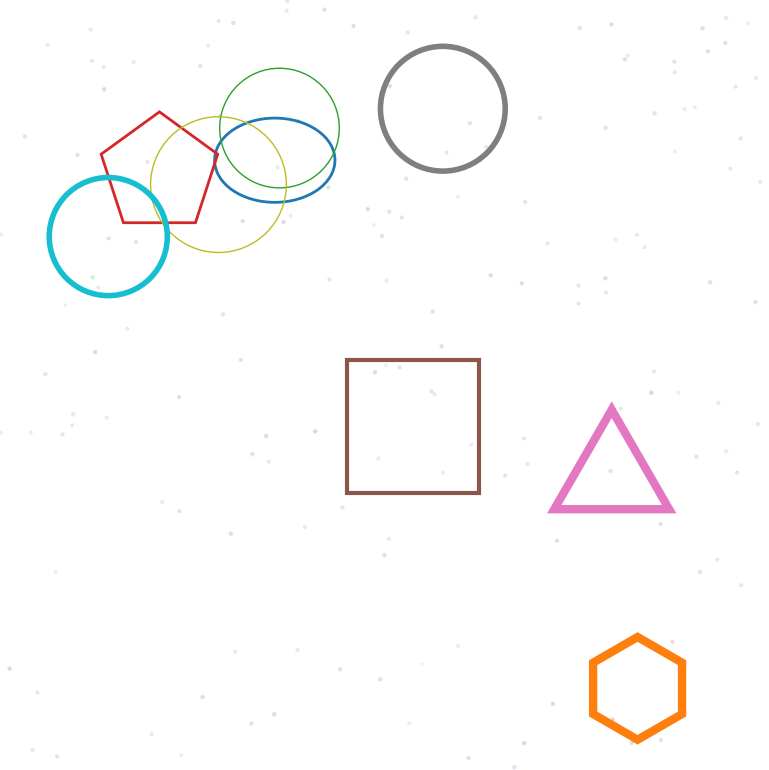[{"shape": "oval", "thickness": 1, "radius": 0.39, "center": [0.357, 0.792]}, {"shape": "hexagon", "thickness": 3, "radius": 0.33, "center": [0.828, 0.106]}, {"shape": "circle", "thickness": 0.5, "radius": 0.39, "center": [0.363, 0.834]}, {"shape": "pentagon", "thickness": 1, "radius": 0.4, "center": [0.207, 0.775]}, {"shape": "square", "thickness": 1.5, "radius": 0.43, "center": [0.536, 0.446]}, {"shape": "triangle", "thickness": 3, "radius": 0.43, "center": [0.794, 0.382]}, {"shape": "circle", "thickness": 2, "radius": 0.41, "center": [0.575, 0.859]}, {"shape": "circle", "thickness": 0.5, "radius": 0.44, "center": [0.284, 0.76]}, {"shape": "circle", "thickness": 2, "radius": 0.38, "center": [0.141, 0.693]}]